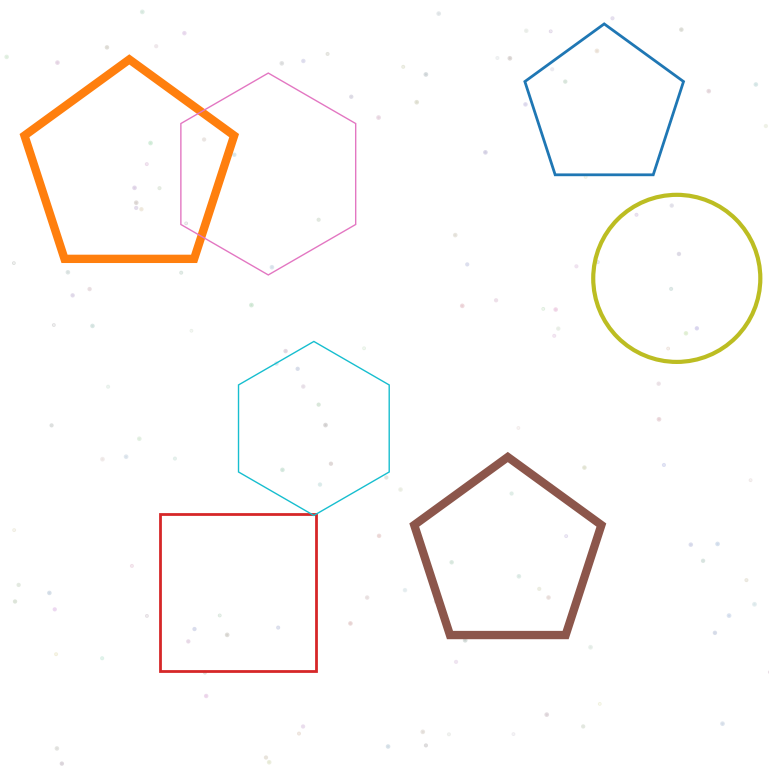[{"shape": "pentagon", "thickness": 1, "radius": 0.54, "center": [0.785, 0.861]}, {"shape": "pentagon", "thickness": 3, "radius": 0.72, "center": [0.168, 0.78]}, {"shape": "square", "thickness": 1, "radius": 0.51, "center": [0.309, 0.23]}, {"shape": "pentagon", "thickness": 3, "radius": 0.64, "center": [0.659, 0.279]}, {"shape": "hexagon", "thickness": 0.5, "radius": 0.66, "center": [0.348, 0.774]}, {"shape": "circle", "thickness": 1.5, "radius": 0.54, "center": [0.879, 0.638]}, {"shape": "hexagon", "thickness": 0.5, "radius": 0.56, "center": [0.408, 0.444]}]